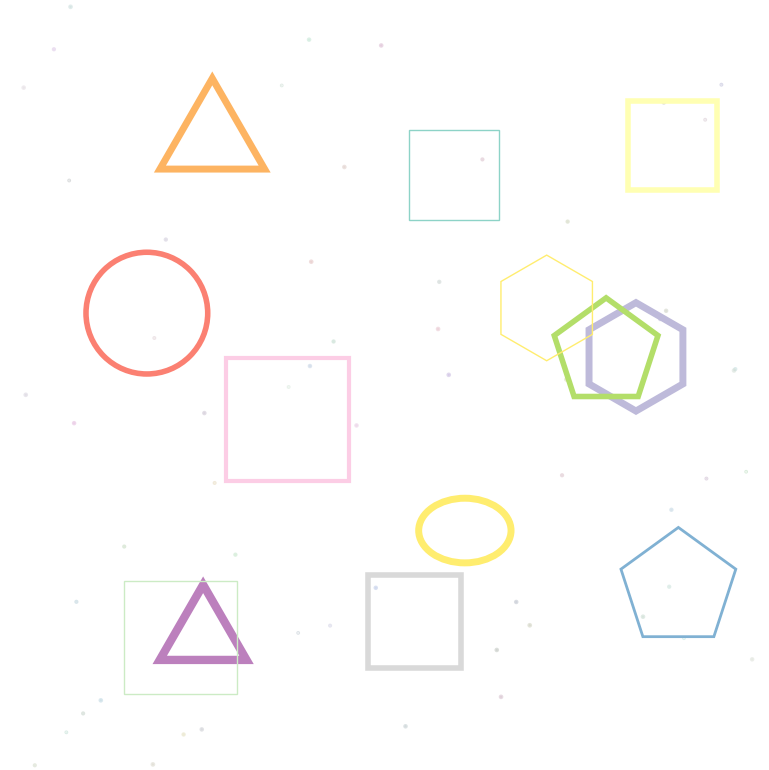[{"shape": "square", "thickness": 0.5, "radius": 0.29, "center": [0.59, 0.773]}, {"shape": "square", "thickness": 2, "radius": 0.29, "center": [0.873, 0.811]}, {"shape": "hexagon", "thickness": 2.5, "radius": 0.35, "center": [0.826, 0.537]}, {"shape": "circle", "thickness": 2, "radius": 0.4, "center": [0.191, 0.593]}, {"shape": "pentagon", "thickness": 1, "radius": 0.39, "center": [0.881, 0.237]}, {"shape": "triangle", "thickness": 2.5, "radius": 0.39, "center": [0.276, 0.82]}, {"shape": "pentagon", "thickness": 2, "radius": 0.35, "center": [0.787, 0.542]}, {"shape": "square", "thickness": 1.5, "radius": 0.4, "center": [0.373, 0.455]}, {"shape": "square", "thickness": 2, "radius": 0.3, "center": [0.538, 0.193]}, {"shape": "triangle", "thickness": 3, "radius": 0.33, "center": [0.264, 0.175]}, {"shape": "square", "thickness": 0.5, "radius": 0.37, "center": [0.234, 0.171]}, {"shape": "hexagon", "thickness": 0.5, "radius": 0.34, "center": [0.71, 0.6]}, {"shape": "oval", "thickness": 2.5, "radius": 0.3, "center": [0.604, 0.311]}]